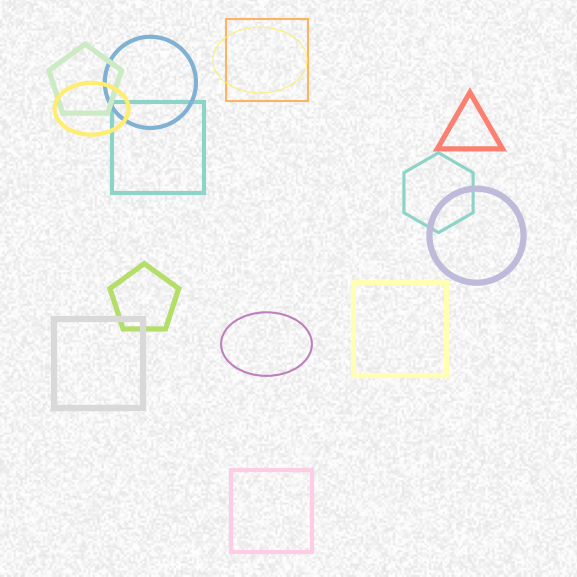[{"shape": "square", "thickness": 2, "radius": 0.4, "center": [0.273, 0.743]}, {"shape": "hexagon", "thickness": 1.5, "radius": 0.35, "center": [0.759, 0.665]}, {"shape": "square", "thickness": 2.5, "radius": 0.4, "center": [0.692, 0.43]}, {"shape": "circle", "thickness": 3, "radius": 0.41, "center": [0.825, 0.591]}, {"shape": "triangle", "thickness": 2.5, "radius": 0.33, "center": [0.814, 0.774]}, {"shape": "circle", "thickness": 2, "radius": 0.39, "center": [0.26, 0.857]}, {"shape": "square", "thickness": 1, "radius": 0.36, "center": [0.462, 0.896]}, {"shape": "pentagon", "thickness": 2.5, "radius": 0.31, "center": [0.25, 0.48]}, {"shape": "square", "thickness": 2, "radius": 0.35, "center": [0.47, 0.114]}, {"shape": "square", "thickness": 3, "radius": 0.39, "center": [0.17, 0.369]}, {"shape": "oval", "thickness": 1, "radius": 0.39, "center": [0.461, 0.403]}, {"shape": "pentagon", "thickness": 2.5, "radius": 0.33, "center": [0.147, 0.857]}, {"shape": "oval", "thickness": 0.5, "radius": 0.41, "center": [0.45, 0.895]}, {"shape": "oval", "thickness": 2, "radius": 0.32, "center": [0.159, 0.811]}]